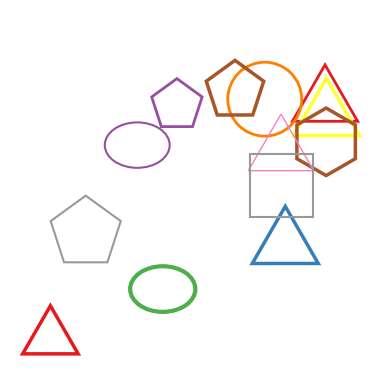[{"shape": "triangle", "thickness": 2.5, "radius": 0.42, "center": [0.131, 0.123]}, {"shape": "triangle", "thickness": 2, "radius": 0.49, "center": [0.844, 0.734]}, {"shape": "triangle", "thickness": 2.5, "radius": 0.49, "center": [0.741, 0.365]}, {"shape": "oval", "thickness": 3, "radius": 0.42, "center": [0.423, 0.249]}, {"shape": "pentagon", "thickness": 2, "radius": 0.34, "center": [0.46, 0.727]}, {"shape": "oval", "thickness": 1.5, "radius": 0.42, "center": [0.356, 0.623]}, {"shape": "circle", "thickness": 2, "radius": 0.48, "center": [0.688, 0.742]}, {"shape": "triangle", "thickness": 2.5, "radius": 0.5, "center": [0.848, 0.697]}, {"shape": "hexagon", "thickness": 2.5, "radius": 0.44, "center": [0.847, 0.632]}, {"shape": "pentagon", "thickness": 2.5, "radius": 0.39, "center": [0.61, 0.765]}, {"shape": "triangle", "thickness": 1, "radius": 0.49, "center": [0.73, 0.606]}, {"shape": "square", "thickness": 1.5, "radius": 0.41, "center": [0.731, 0.519]}, {"shape": "pentagon", "thickness": 1.5, "radius": 0.48, "center": [0.223, 0.396]}]